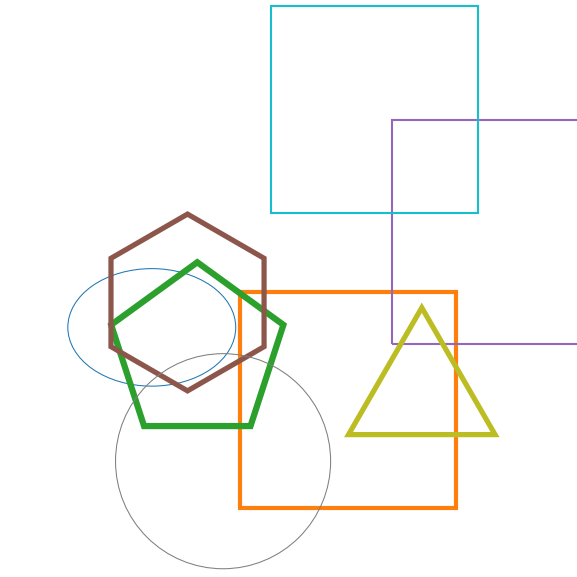[{"shape": "oval", "thickness": 0.5, "radius": 0.73, "center": [0.263, 0.432]}, {"shape": "square", "thickness": 2, "radius": 0.94, "center": [0.603, 0.306]}, {"shape": "pentagon", "thickness": 3, "radius": 0.78, "center": [0.342, 0.388]}, {"shape": "square", "thickness": 1, "radius": 0.97, "center": [0.873, 0.597]}, {"shape": "hexagon", "thickness": 2.5, "radius": 0.77, "center": [0.325, 0.475]}, {"shape": "circle", "thickness": 0.5, "radius": 0.93, "center": [0.386, 0.201]}, {"shape": "triangle", "thickness": 2.5, "radius": 0.73, "center": [0.73, 0.32]}, {"shape": "square", "thickness": 1, "radius": 0.9, "center": [0.649, 0.809]}]